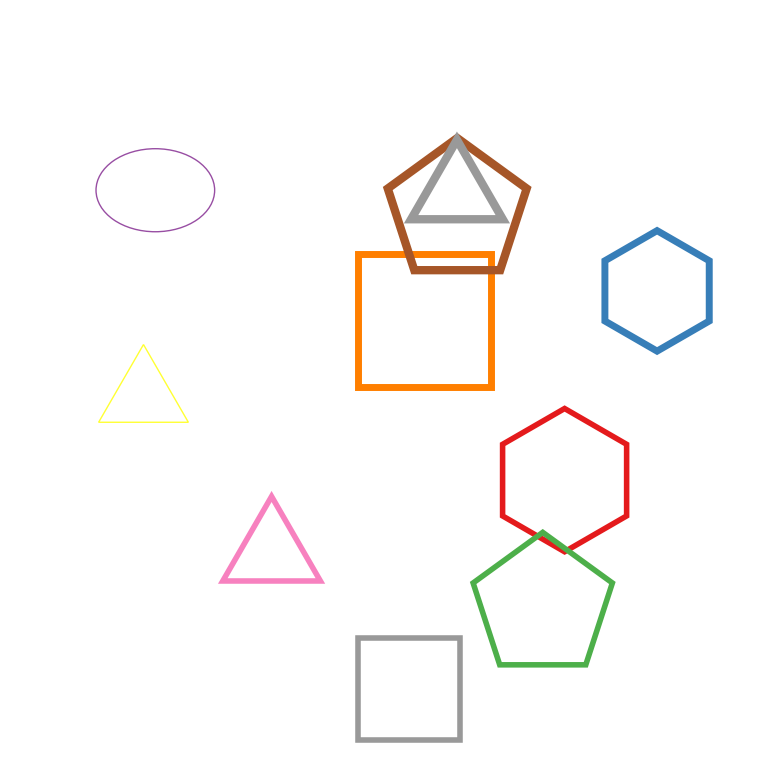[{"shape": "hexagon", "thickness": 2, "radius": 0.46, "center": [0.733, 0.376]}, {"shape": "hexagon", "thickness": 2.5, "radius": 0.39, "center": [0.853, 0.622]}, {"shape": "pentagon", "thickness": 2, "radius": 0.48, "center": [0.705, 0.214]}, {"shape": "oval", "thickness": 0.5, "radius": 0.39, "center": [0.202, 0.753]}, {"shape": "square", "thickness": 2.5, "radius": 0.43, "center": [0.551, 0.584]}, {"shape": "triangle", "thickness": 0.5, "radius": 0.34, "center": [0.186, 0.485]}, {"shape": "pentagon", "thickness": 3, "radius": 0.47, "center": [0.594, 0.726]}, {"shape": "triangle", "thickness": 2, "radius": 0.37, "center": [0.353, 0.282]}, {"shape": "square", "thickness": 2, "radius": 0.33, "center": [0.531, 0.105]}, {"shape": "triangle", "thickness": 3, "radius": 0.34, "center": [0.593, 0.75]}]